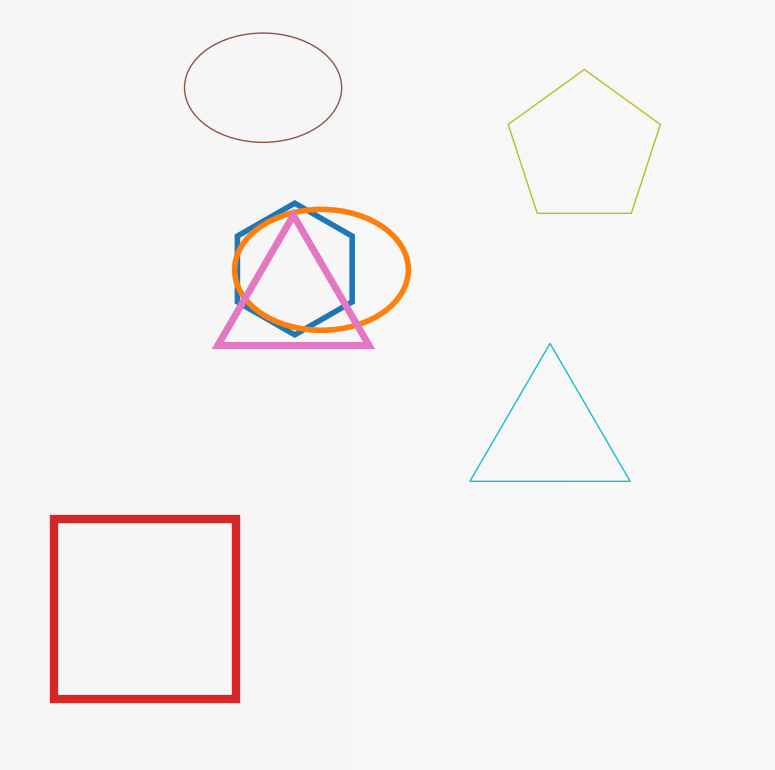[{"shape": "hexagon", "thickness": 2, "radius": 0.43, "center": [0.38, 0.651]}, {"shape": "oval", "thickness": 2, "radius": 0.56, "center": [0.415, 0.65]}, {"shape": "square", "thickness": 3, "radius": 0.59, "center": [0.187, 0.209]}, {"shape": "oval", "thickness": 0.5, "radius": 0.51, "center": [0.339, 0.886]}, {"shape": "triangle", "thickness": 2.5, "radius": 0.56, "center": [0.379, 0.608]}, {"shape": "pentagon", "thickness": 0.5, "radius": 0.52, "center": [0.754, 0.806]}, {"shape": "triangle", "thickness": 0.5, "radius": 0.6, "center": [0.71, 0.435]}]